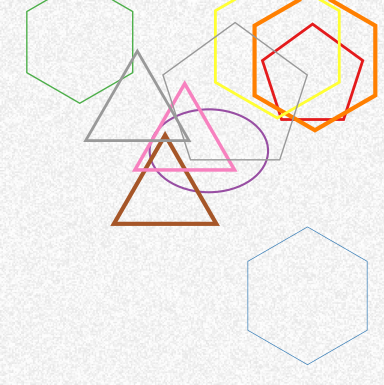[{"shape": "pentagon", "thickness": 2, "radius": 0.69, "center": [0.812, 0.8]}, {"shape": "hexagon", "thickness": 0.5, "radius": 0.89, "center": [0.799, 0.232]}, {"shape": "hexagon", "thickness": 1, "radius": 0.79, "center": [0.207, 0.891]}, {"shape": "oval", "thickness": 1.5, "radius": 0.77, "center": [0.542, 0.608]}, {"shape": "hexagon", "thickness": 3, "radius": 0.91, "center": [0.818, 0.843]}, {"shape": "hexagon", "thickness": 2, "radius": 0.93, "center": [0.72, 0.879]}, {"shape": "triangle", "thickness": 3, "radius": 0.77, "center": [0.429, 0.495]}, {"shape": "triangle", "thickness": 2.5, "radius": 0.75, "center": [0.48, 0.633]}, {"shape": "pentagon", "thickness": 1, "radius": 0.99, "center": [0.611, 0.744]}, {"shape": "triangle", "thickness": 2, "radius": 0.78, "center": [0.357, 0.712]}]